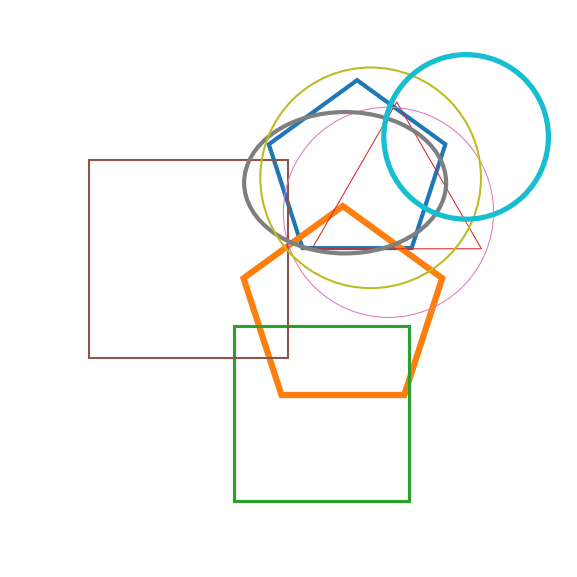[{"shape": "pentagon", "thickness": 2, "radius": 0.8, "center": [0.618, 0.7]}, {"shape": "pentagon", "thickness": 3, "radius": 0.9, "center": [0.594, 0.461]}, {"shape": "square", "thickness": 1.5, "radius": 0.76, "center": [0.556, 0.283]}, {"shape": "triangle", "thickness": 0.5, "radius": 0.85, "center": [0.687, 0.653]}, {"shape": "square", "thickness": 1, "radius": 0.86, "center": [0.327, 0.551]}, {"shape": "circle", "thickness": 0.5, "radius": 0.91, "center": [0.673, 0.631]}, {"shape": "oval", "thickness": 2, "radius": 0.87, "center": [0.598, 0.683]}, {"shape": "circle", "thickness": 1, "radius": 0.96, "center": [0.642, 0.691]}, {"shape": "circle", "thickness": 2.5, "radius": 0.71, "center": [0.807, 0.762]}]